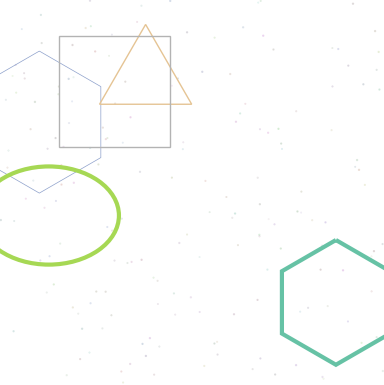[{"shape": "hexagon", "thickness": 3, "radius": 0.81, "center": [0.873, 0.215]}, {"shape": "hexagon", "thickness": 0.5, "radius": 0.92, "center": [0.102, 0.683]}, {"shape": "oval", "thickness": 3, "radius": 0.91, "center": [0.127, 0.44]}, {"shape": "triangle", "thickness": 1, "radius": 0.69, "center": [0.378, 0.798]}, {"shape": "square", "thickness": 1, "radius": 0.72, "center": [0.298, 0.762]}]